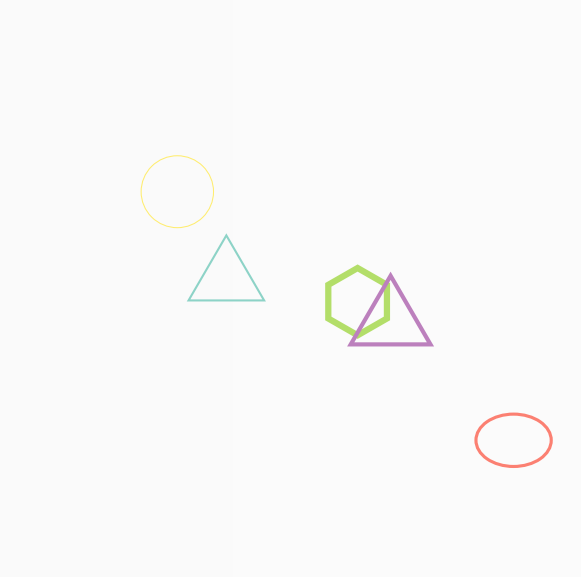[{"shape": "triangle", "thickness": 1, "radius": 0.38, "center": [0.389, 0.516]}, {"shape": "oval", "thickness": 1.5, "radius": 0.32, "center": [0.884, 0.237]}, {"shape": "hexagon", "thickness": 3, "radius": 0.29, "center": [0.615, 0.477]}, {"shape": "triangle", "thickness": 2, "radius": 0.4, "center": [0.672, 0.442]}, {"shape": "circle", "thickness": 0.5, "radius": 0.31, "center": [0.305, 0.667]}]